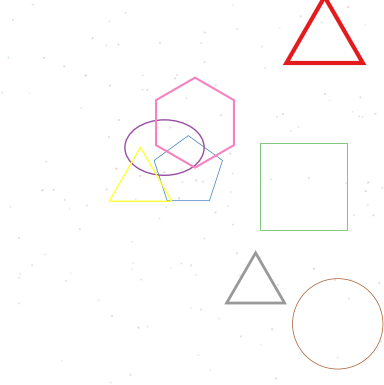[{"shape": "triangle", "thickness": 3, "radius": 0.57, "center": [0.843, 0.894]}, {"shape": "pentagon", "thickness": 0.5, "radius": 0.47, "center": [0.489, 0.554]}, {"shape": "square", "thickness": 0.5, "radius": 0.57, "center": [0.788, 0.515]}, {"shape": "oval", "thickness": 1, "radius": 0.51, "center": [0.427, 0.617]}, {"shape": "triangle", "thickness": 1, "radius": 0.47, "center": [0.365, 0.524]}, {"shape": "circle", "thickness": 0.5, "radius": 0.59, "center": [0.877, 0.159]}, {"shape": "hexagon", "thickness": 1.5, "radius": 0.58, "center": [0.507, 0.681]}, {"shape": "triangle", "thickness": 2, "radius": 0.43, "center": [0.664, 0.256]}]